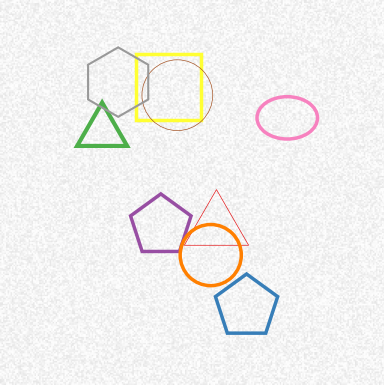[{"shape": "triangle", "thickness": 0.5, "radius": 0.48, "center": [0.562, 0.411]}, {"shape": "pentagon", "thickness": 2.5, "radius": 0.42, "center": [0.64, 0.203]}, {"shape": "triangle", "thickness": 3, "radius": 0.37, "center": [0.265, 0.658]}, {"shape": "pentagon", "thickness": 2.5, "radius": 0.41, "center": [0.418, 0.414]}, {"shape": "circle", "thickness": 2.5, "radius": 0.4, "center": [0.547, 0.337]}, {"shape": "square", "thickness": 2.5, "radius": 0.42, "center": [0.438, 0.774]}, {"shape": "circle", "thickness": 0.5, "radius": 0.46, "center": [0.461, 0.753]}, {"shape": "oval", "thickness": 2.5, "radius": 0.39, "center": [0.746, 0.694]}, {"shape": "hexagon", "thickness": 1.5, "radius": 0.45, "center": [0.307, 0.787]}]